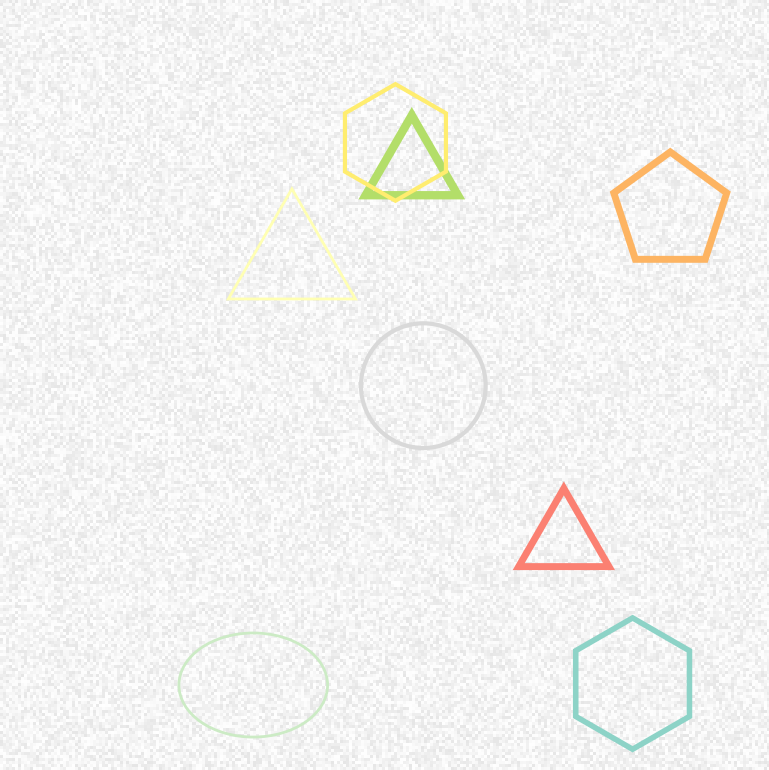[{"shape": "hexagon", "thickness": 2, "radius": 0.43, "center": [0.822, 0.112]}, {"shape": "triangle", "thickness": 1, "radius": 0.48, "center": [0.379, 0.659]}, {"shape": "triangle", "thickness": 2.5, "radius": 0.34, "center": [0.732, 0.298]}, {"shape": "pentagon", "thickness": 2.5, "radius": 0.39, "center": [0.87, 0.726]}, {"shape": "triangle", "thickness": 3, "radius": 0.35, "center": [0.535, 0.781]}, {"shape": "circle", "thickness": 1.5, "radius": 0.4, "center": [0.55, 0.499]}, {"shape": "oval", "thickness": 1, "radius": 0.48, "center": [0.329, 0.11]}, {"shape": "hexagon", "thickness": 1.5, "radius": 0.38, "center": [0.514, 0.815]}]